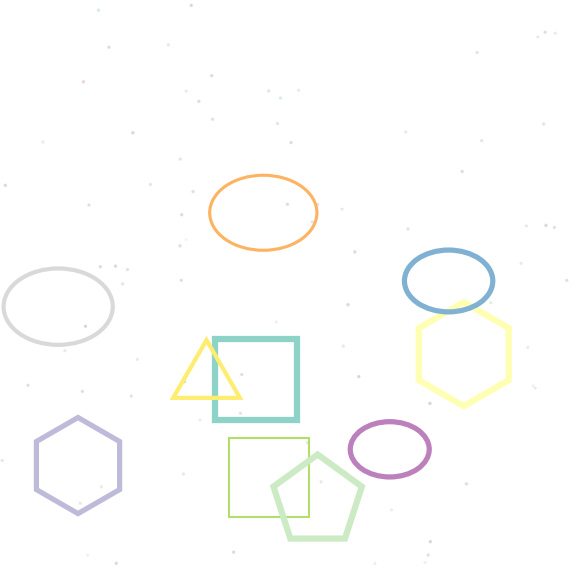[{"shape": "square", "thickness": 3, "radius": 0.35, "center": [0.443, 0.343]}, {"shape": "hexagon", "thickness": 3, "radius": 0.45, "center": [0.803, 0.386]}, {"shape": "hexagon", "thickness": 2.5, "radius": 0.42, "center": [0.135, 0.193]}, {"shape": "oval", "thickness": 2.5, "radius": 0.38, "center": [0.777, 0.513]}, {"shape": "oval", "thickness": 1.5, "radius": 0.46, "center": [0.456, 0.631]}, {"shape": "square", "thickness": 1, "radius": 0.34, "center": [0.466, 0.172]}, {"shape": "oval", "thickness": 2, "radius": 0.47, "center": [0.101, 0.468]}, {"shape": "oval", "thickness": 2.5, "radius": 0.34, "center": [0.675, 0.221]}, {"shape": "pentagon", "thickness": 3, "radius": 0.4, "center": [0.55, 0.132]}, {"shape": "triangle", "thickness": 2, "radius": 0.33, "center": [0.358, 0.344]}]